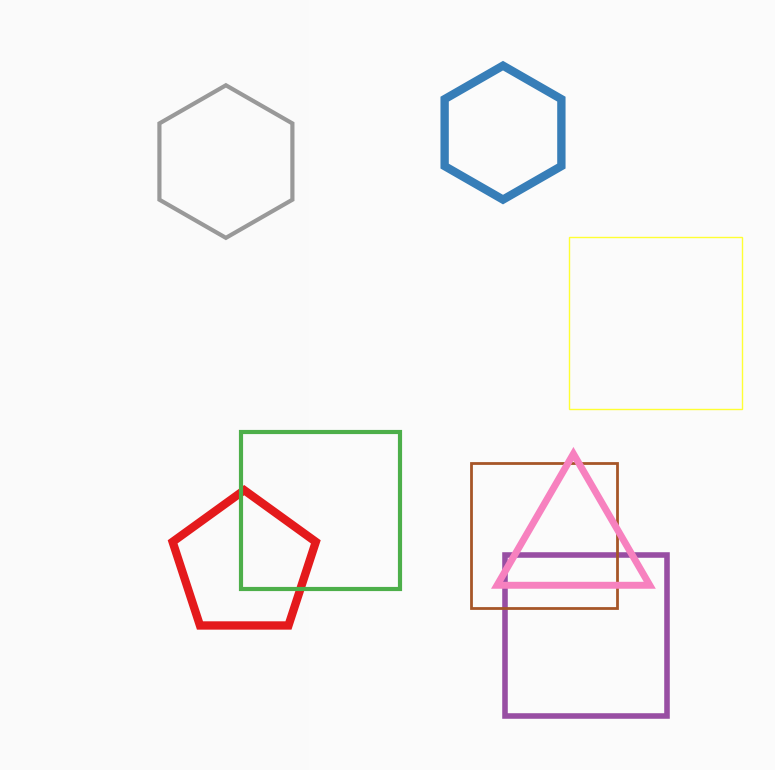[{"shape": "pentagon", "thickness": 3, "radius": 0.49, "center": [0.315, 0.266]}, {"shape": "hexagon", "thickness": 3, "radius": 0.43, "center": [0.649, 0.828]}, {"shape": "square", "thickness": 1.5, "radius": 0.51, "center": [0.413, 0.337]}, {"shape": "square", "thickness": 2, "radius": 0.52, "center": [0.756, 0.175]}, {"shape": "square", "thickness": 0.5, "radius": 0.56, "center": [0.846, 0.58]}, {"shape": "square", "thickness": 1, "radius": 0.47, "center": [0.702, 0.304]}, {"shape": "triangle", "thickness": 2.5, "radius": 0.57, "center": [0.74, 0.297]}, {"shape": "hexagon", "thickness": 1.5, "radius": 0.5, "center": [0.291, 0.79]}]